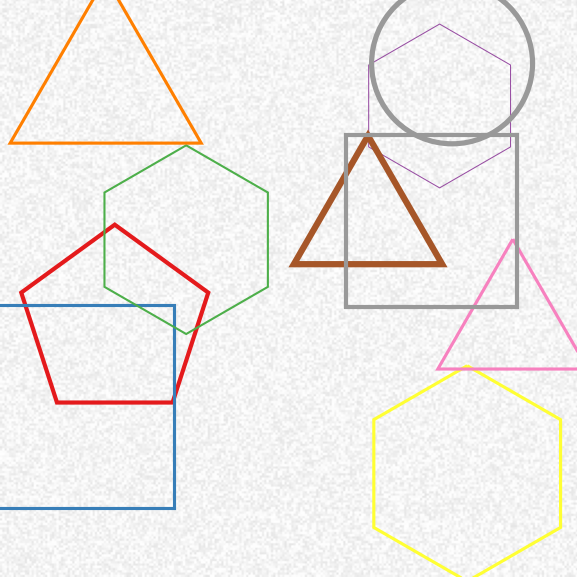[{"shape": "pentagon", "thickness": 2, "radius": 0.85, "center": [0.199, 0.44]}, {"shape": "square", "thickness": 1.5, "radius": 0.88, "center": [0.125, 0.295]}, {"shape": "hexagon", "thickness": 1, "radius": 0.82, "center": [0.322, 0.584]}, {"shape": "hexagon", "thickness": 0.5, "radius": 0.71, "center": [0.761, 0.816]}, {"shape": "triangle", "thickness": 1.5, "radius": 0.95, "center": [0.183, 0.847]}, {"shape": "hexagon", "thickness": 1.5, "radius": 0.93, "center": [0.809, 0.179]}, {"shape": "triangle", "thickness": 3, "radius": 0.74, "center": [0.637, 0.616]}, {"shape": "triangle", "thickness": 1.5, "radius": 0.75, "center": [0.888, 0.435]}, {"shape": "square", "thickness": 2, "radius": 0.74, "center": [0.747, 0.616]}, {"shape": "circle", "thickness": 2.5, "radius": 0.7, "center": [0.783, 0.889]}]